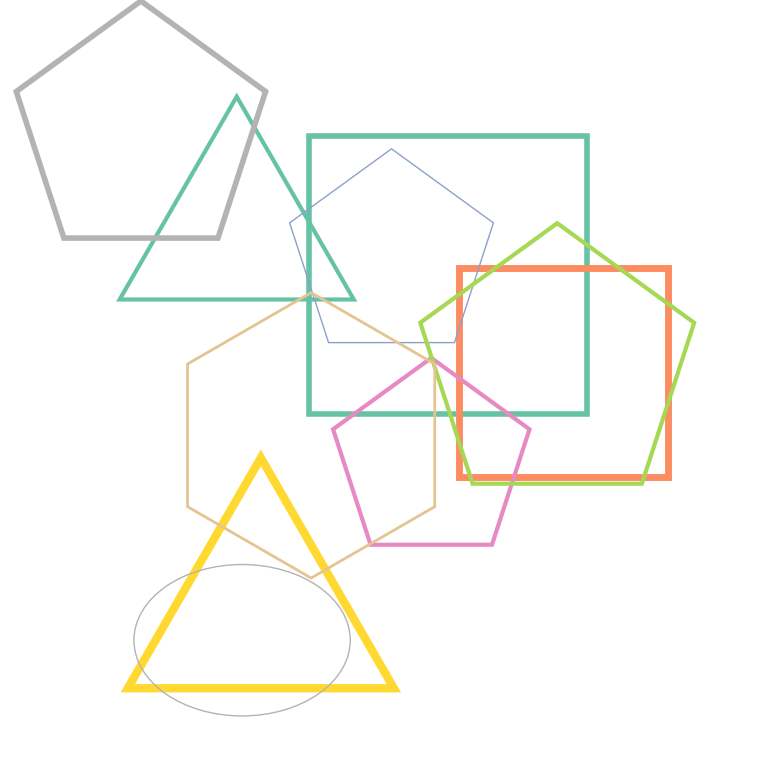[{"shape": "triangle", "thickness": 1.5, "radius": 0.88, "center": [0.307, 0.699]}, {"shape": "square", "thickness": 2, "radius": 0.9, "center": [0.582, 0.643]}, {"shape": "square", "thickness": 2.5, "radius": 0.68, "center": [0.731, 0.516]}, {"shape": "pentagon", "thickness": 0.5, "radius": 0.7, "center": [0.508, 0.668]}, {"shape": "pentagon", "thickness": 1.5, "radius": 0.67, "center": [0.56, 0.401]}, {"shape": "pentagon", "thickness": 1.5, "radius": 0.93, "center": [0.724, 0.523]}, {"shape": "triangle", "thickness": 3, "radius": 1.0, "center": [0.339, 0.206]}, {"shape": "hexagon", "thickness": 1, "radius": 0.93, "center": [0.404, 0.435]}, {"shape": "pentagon", "thickness": 2, "radius": 0.85, "center": [0.183, 0.829]}, {"shape": "oval", "thickness": 0.5, "radius": 0.7, "center": [0.314, 0.169]}]